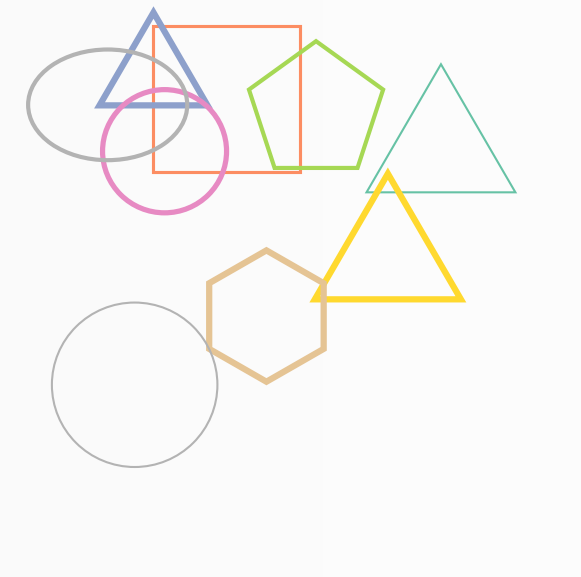[{"shape": "triangle", "thickness": 1, "radius": 0.74, "center": [0.759, 0.74]}, {"shape": "square", "thickness": 1.5, "radius": 0.63, "center": [0.39, 0.828]}, {"shape": "triangle", "thickness": 3, "radius": 0.54, "center": [0.264, 0.87]}, {"shape": "circle", "thickness": 2.5, "radius": 0.53, "center": [0.283, 0.737]}, {"shape": "pentagon", "thickness": 2, "radius": 0.61, "center": [0.544, 0.806]}, {"shape": "triangle", "thickness": 3, "radius": 0.73, "center": [0.667, 0.553]}, {"shape": "hexagon", "thickness": 3, "radius": 0.57, "center": [0.458, 0.452]}, {"shape": "oval", "thickness": 2, "radius": 0.68, "center": [0.185, 0.818]}, {"shape": "circle", "thickness": 1, "radius": 0.71, "center": [0.232, 0.333]}]